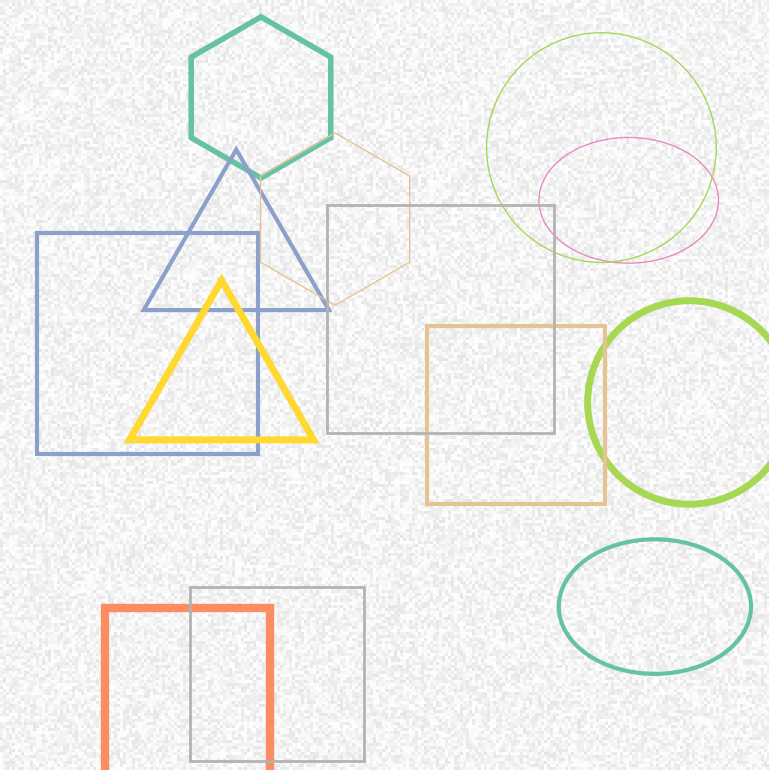[{"shape": "oval", "thickness": 1.5, "radius": 0.62, "center": [0.851, 0.212]}, {"shape": "hexagon", "thickness": 2, "radius": 0.52, "center": [0.339, 0.873]}, {"shape": "square", "thickness": 3, "radius": 0.53, "center": [0.244, 0.103]}, {"shape": "triangle", "thickness": 1.5, "radius": 0.69, "center": [0.307, 0.667]}, {"shape": "square", "thickness": 1.5, "radius": 0.72, "center": [0.191, 0.554]}, {"shape": "oval", "thickness": 0.5, "radius": 0.58, "center": [0.816, 0.74]}, {"shape": "circle", "thickness": 0.5, "radius": 0.75, "center": [0.781, 0.808]}, {"shape": "circle", "thickness": 2.5, "radius": 0.66, "center": [0.895, 0.477]}, {"shape": "triangle", "thickness": 2.5, "radius": 0.69, "center": [0.288, 0.498]}, {"shape": "hexagon", "thickness": 0.5, "radius": 0.56, "center": [0.435, 0.715]}, {"shape": "square", "thickness": 1.5, "radius": 0.58, "center": [0.67, 0.461]}, {"shape": "square", "thickness": 1, "radius": 0.56, "center": [0.36, 0.124]}, {"shape": "square", "thickness": 1, "radius": 0.74, "center": [0.572, 0.586]}]